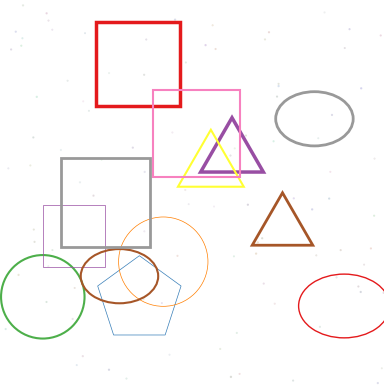[{"shape": "square", "thickness": 2.5, "radius": 0.55, "center": [0.359, 0.833]}, {"shape": "oval", "thickness": 1, "radius": 0.59, "center": [0.894, 0.205]}, {"shape": "pentagon", "thickness": 0.5, "radius": 0.57, "center": [0.362, 0.222]}, {"shape": "circle", "thickness": 1.5, "radius": 0.54, "center": [0.111, 0.229]}, {"shape": "square", "thickness": 0.5, "radius": 0.4, "center": [0.193, 0.387]}, {"shape": "triangle", "thickness": 2.5, "radius": 0.47, "center": [0.603, 0.6]}, {"shape": "circle", "thickness": 0.5, "radius": 0.58, "center": [0.424, 0.32]}, {"shape": "triangle", "thickness": 1.5, "radius": 0.49, "center": [0.548, 0.564]}, {"shape": "triangle", "thickness": 2, "radius": 0.45, "center": [0.734, 0.408]}, {"shape": "oval", "thickness": 1.5, "radius": 0.5, "center": [0.31, 0.283]}, {"shape": "square", "thickness": 1.5, "radius": 0.57, "center": [0.511, 0.654]}, {"shape": "square", "thickness": 2, "radius": 0.58, "center": [0.273, 0.474]}, {"shape": "oval", "thickness": 2, "radius": 0.5, "center": [0.817, 0.691]}]